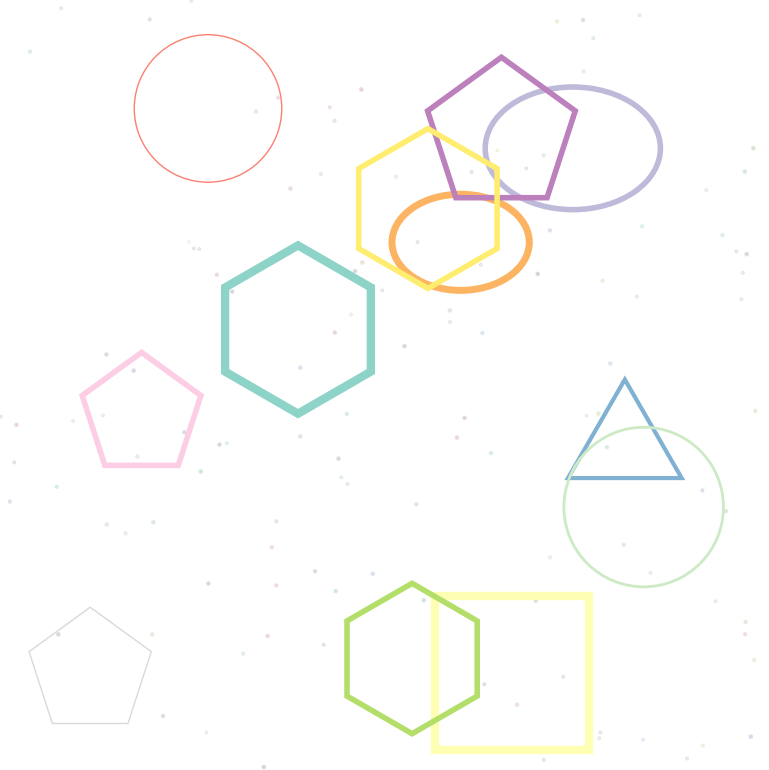[{"shape": "hexagon", "thickness": 3, "radius": 0.55, "center": [0.387, 0.572]}, {"shape": "square", "thickness": 3, "radius": 0.5, "center": [0.665, 0.126]}, {"shape": "oval", "thickness": 2, "radius": 0.57, "center": [0.744, 0.807]}, {"shape": "circle", "thickness": 0.5, "radius": 0.48, "center": [0.27, 0.859]}, {"shape": "triangle", "thickness": 1.5, "radius": 0.43, "center": [0.811, 0.422]}, {"shape": "oval", "thickness": 2.5, "radius": 0.45, "center": [0.598, 0.685]}, {"shape": "hexagon", "thickness": 2, "radius": 0.49, "center": [0.535, 0.145]}, {"shape": "pentagon", "thickness": 2, "radius": 0.41, "center": [0.184, 0.461]}, {"shape": "pentagon", "thickness": 0.5, "radius": 0.42, "center": [0.117, 0.128]}, {"shape": "pentagon", "thickness": 2, "radius": 0.5, "center": [0.651, 0.825]}, {"shape": "circle", "thickness": 1, "radius": 0.52, "center": [0.836, 0.341]}, {"shape": "hexagon", "thickness": 2, "radius": 0.52, "center": [0.556, 0.729]}]